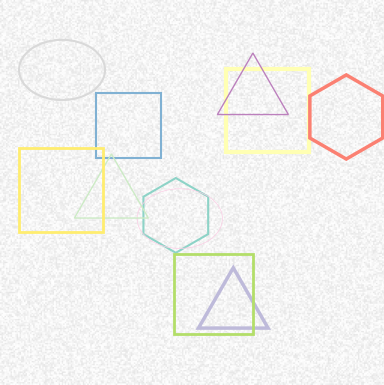[{"shape": "hexagon", "thickness": 1.5, "radius": 0.49, "center": [0.457, 0.441]}, {"shape": "square", "thickness": 3, "radius": 0.54, "center": [0.695, 0.713]}, {"shape": "triangle", "thickness": 2.5, "radius": 0.52, "center": [0.606, 0.2]}, {"shape": "hexagon", "thickness": 2.5, "radius": 0.55, "center": [0.899, 0.696]}, {"shape": "square", "thickness": 1.5, "radius": 0.42, "center": [0.333, 0.674]}, {"shape": "square", "thickness": 2, "radius": 0.52, "center": [0.554, 0.236]}, {"shape": "oval", "thickness": 0.5, "radius": 0.55, "center": [0.467, 0.432]}, {"shape": "oval", "thickness": 1.5, "radius": 0.56, "center": [0.161, 0.818]}, {"shape": "triangle", "thickness": 1, "radius": 0.53, "center": [0.657, 0.756]}, {"shape": "triangle", "thickness": 1, "radius": 0.55, "center": [0.289, 0.489]}, {"shape": "square", "thickness": 2, "radius": 0.54, "center": [0.159, 0.507]}]